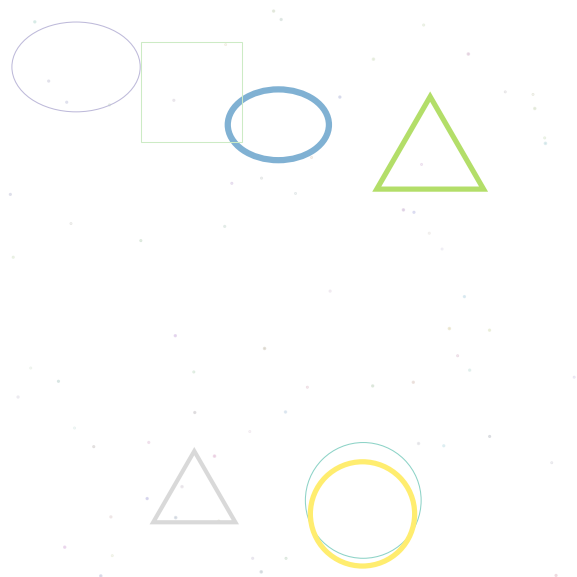[{"shape": "circle", "thickness": 0.5, "radius": 0.5, "center": [0.629, 0.133]}, {"shape": "oval", "thickness": 0.5, "radius": 0.56, "center": [0.132, 0.883]}, {"shape": "oval", "thickness": 3, "radius": 0.44, "center": [0.482, 0.783]}, {"shape": "triangle", "thickness": 2.5, "radius": 0.53, "center": [0.745, 0.725]}, {"shape": "triangle", "thickness": 2, "radius": 0.41, "center": [0.336, 0.136]}, {"shape": "square", "thickness": 0.5, "radius": 0.43, "center": [0.331, 0.84]}, {"shape": "circle", "thickness": 2.5, "radius": 0.45, "center": [0.628, 0.109]}]